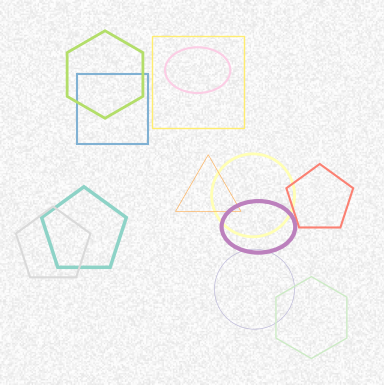[{"shape": "pentagon", "thickness": 2.5, "radius": 0.58, "center": [0.218, 0.399]}, {"shape": "circle", "thickness": 2, "radius": 0.54, "center": [0.657, 0.493]}, {"shape": "circle", "thickness": 0.5, "radius": 0.52, "center": [0.661, 0.249]}, {"shape": "pentagon", "thickness": 1.5, "radius": 0.46, "center": [0.831, 0.483]}, {"shape": "square", "thickness": 1.5, "radius": 0.46, "center": [0.293, 0.717]}, {"shape": "triangle", "thickness": 0.5, "radius": 0.49, "center": [0.541, 0.5]}, {"shape": "hexagon", "thickness": 2, "radius": 0.57, "center": [0.273, 0.806]}, {"shape": "oval", "thickness": 1.5, "radius": 0.42, "center": [0.513, 0.818]}, {"shape": "pentagon", "thickness": 1.5, "radius": 0.51, "center": [0.138, 0.362]}, {"shape": "oval", "thickness": 3, "radius": 0.48, "center": [0.671, 0.411]}, {"shape": "hexagon", "thickness": 1, "radius": 0.53, "center": [0.809, 0.175]}, {"shape": "square", "thickness": 1, "radius": 0.59, "center": [0.515, 0.787]}]